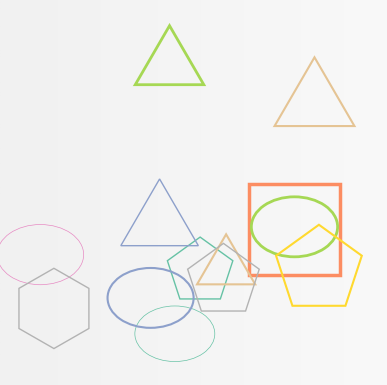[{"shape": "oval", "thickness": 0.5, "radius": 0.52, "center": [0.451, 0.133]}, {"shape": "pentagon", "thickness": 1, "radius": 0.44, "center": [0.516, 0.295]}, {"shape": "square", "thickness": 2.5, "radius": 0.59, "center": [0.76, 0.405]}, {"shape": "oval", "thickness": 1.5, "radius": 0.56, "center": [0.389, 0.226]}, {"shape": "triangle", "thickness": 1, "radius": 0.58, "center": [0.412, 0.42]}, {"shape": "oval", "thickness": 0.5, "radius": 0.56, "center": [0.104, 0.339]}, {"shape": "triangle", "thickness": 2, "radius": 0.51, "center": [0.437, 0.831]}, {"shape": "oval", "thickness": 2, "radius": 0.56, "center": [0.76, 0.411]}, {"shape": "pentagon", "thickness": 1.5, "radius": 0.58, "center": [0.823, 0.3]}, {"shape": "triangle", "thickness": 1.5, "radius": 0.43, "center": [0.584, 0.305]}, {"shape": "triangle", "thickness": 1.5, "radius": 0.6, "center": [0.812, 0.732]}, {"shape": "hexagon", "thickness": 1, "radius": 0.52, "center": [0.139, 0.199]}, {"shape": "pentagon", "thickness": 1, "radius": 0.49, "center": [0.577, 0.271]}]